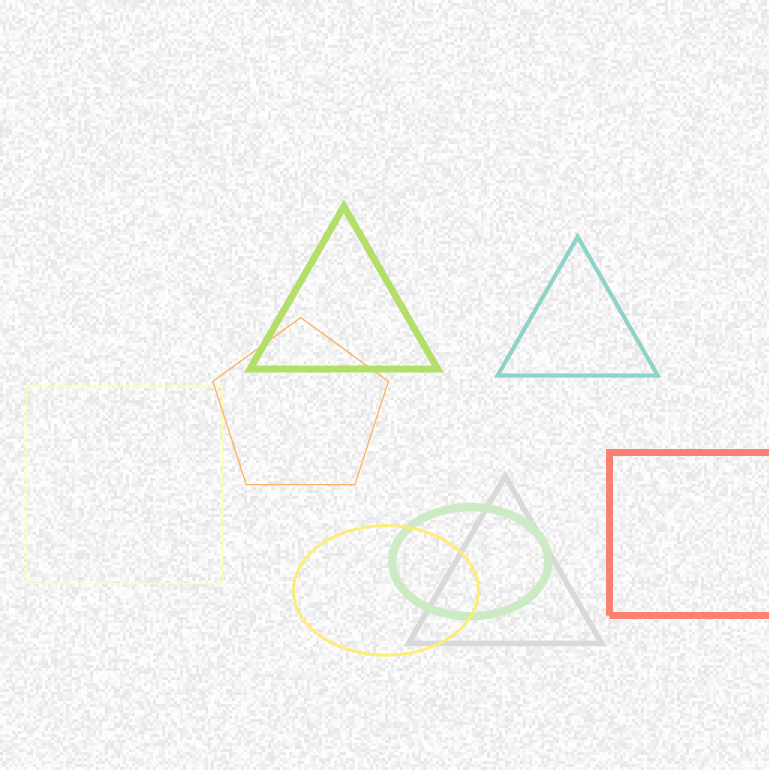[{"shape": "triangle", "thickness": 1.5, "radius": 0.6, "center": [0.75, 0.572]}, {"shape": "square", "thickness": 0.5, "radius": 0.64, "center": [0.161, 0.371]}, {"shape": "square", "thickness": 2.5, "radius": 0.53, "center": [0.896, 0.307]}, {"shape": "pentagon", "thickness": 0.5, "radius": 0.6, "center": [0.39, 0.468]}, {"shape": "triangle", "thickness": 2.5, "radius": 0.7, "center": [0.447, 0.591]}, {"shape": "triangle", "thickness": 2, "radius": 0.72, "center": [0.656, 0.237]}, {"shape": "oval", "thickness": 3, "radius": 0.51, "center": [0.611, 0.271]}, {"shape": "oval", "thickness": 1, "radius": 0.6, "center": [0.501, 0.233]}]